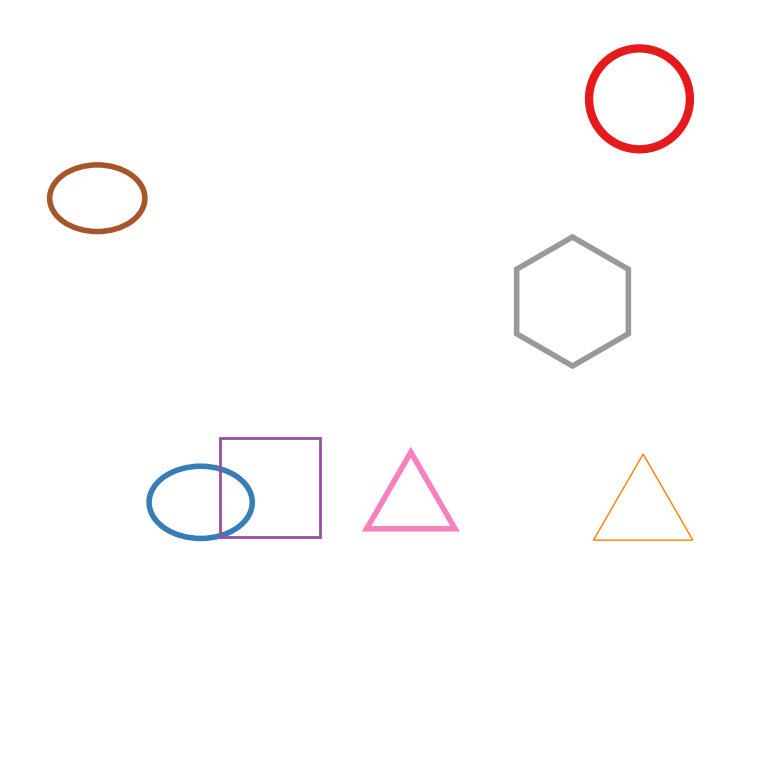[{"shape": "circle", "thickness": 3, "radius": 0.33, "center": [0.83, 0.872]}, {"shape": "oval", "thickness": 2, "radius": 0.34, "center": [0.261, 0.348]}, {"shape": "square", "thickness": 1, "radius": 0.32, "center": [0.35, 0.367]}, {"shape": "triangle", "thickness": 0.5, "radius": 0.37, "center": [0.835, 0.336]}, {"shape": "oval", "thickness": 2, "radius": 0.31, "center": [0.126, 0.743]}, {"shape": "triangle", "thickness": 2, "radius": 0.33, "center": [0.534, 0.346]}, {"shape": "hexagon", "thickness": 2, "radius": 0.42, "center": [0.744, 0.608]}]